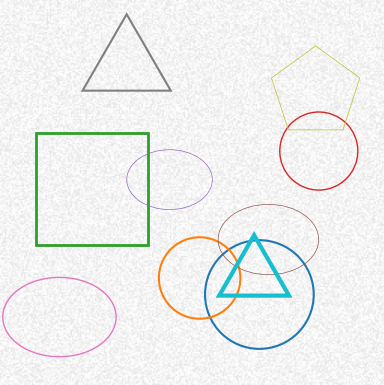[{"shape": "circle", "thickness": 1.5, "radius": 0.71, "center": [0.674, 0.235]}, {"shape": "circle", "thickness": 1.5, "radius": 0.53, "center": [0.519, 0.278]}, {"shape": "square", "thickness": 2, "radius": 0.73, "center": [0.239, 0.508]}, {"shape": "circle", "thickness": 1, "radius": 0.51, "center": [0.828, 0.608]}, {"shape": "oval", "thickness": 0.5, "radius": 0.56, "center": [0.44, 0.533]}, {"shape": "oval", "thickness": 0.5, "radius": 0.65, "center": [0.697, 0.378]}, {"shape": "oval", "thickness": 1, "radius": 0.74, "center": [0.154, 0.177]}, {"shape": "triangle", "thickness": 1.5, "radius": 0.66, "center": [0.329, 0.831]}, {"shape": "pentagon", "thickness": 0.5, "radius": 0.6, "center": [0.82, 0.76]}, {"shape": "triangle", "thickness": 3, "radius": 0.52, "center": [0.66, 0.285]}]